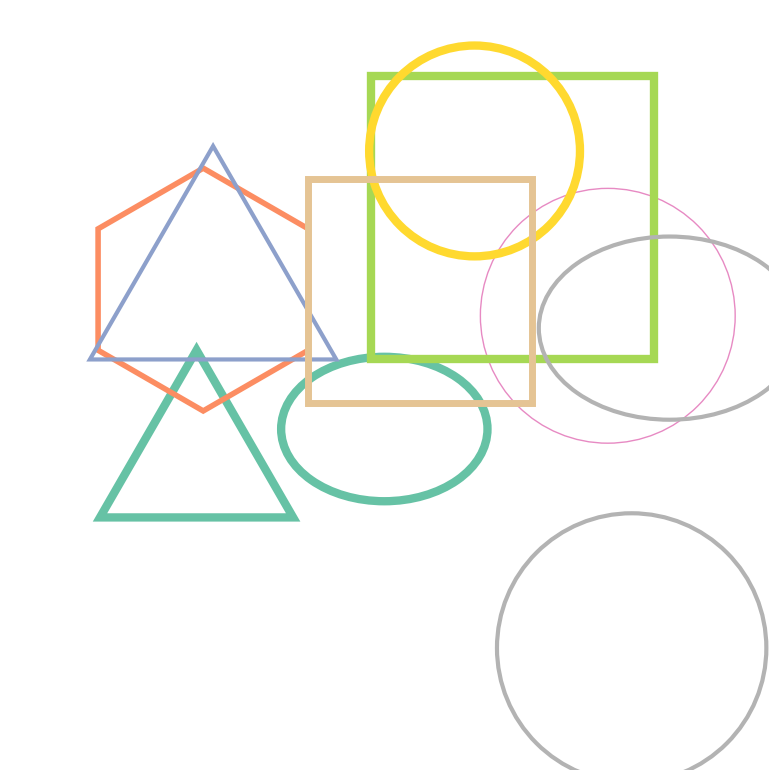[{"shape": "triangle", "thickness": 3, "radius": 0.72, "center": [0.255, 0.4]}, {"shape": "oval", "thickness": 3, "radius": 0.67, "center": [0.499, 0.443]}, {"shape": "hexagon", "thickness": 2, "radius": 0.79, "center": [0.264, 0.624]}, {"shape": "triangle", "thickness": 1.5, "radius": 0.92, "center": [0.277, 0.626]}, {"shape": "circle", "thickness": 0.5, "radius": 0.83, "center": [0.789, 0.59]}, {"shape": "square", "thickness": 3, "radius": 0.92, "center": [0.666, 0.718]}, {"shape": "circle", "thickness": 3, "radius": 0.68, "center": [0.616, 0.804]}, {"shape": "square", "thickness": 2.5, "radius": 0.73, "center": [0.545, 0.622]}, {"shape": "circle", "thickness": 1.5, "radius": 0.87, "center": [0.82, 0.158]}, {"shape": "oval", "thickness": 1.5, "radius": 0.85, "center": [0.87, 0.574]}]